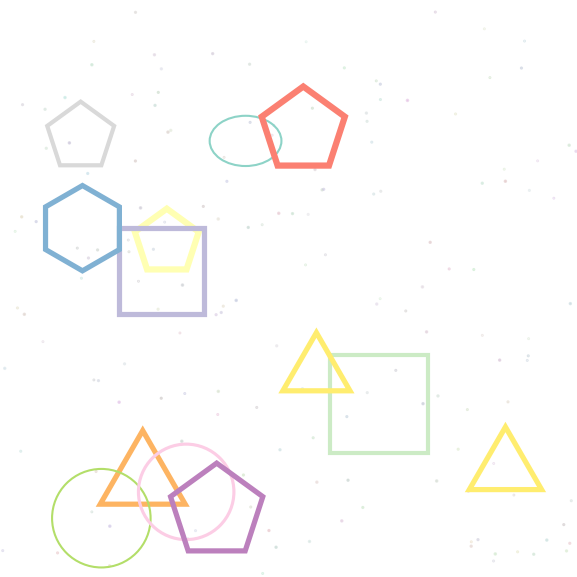[{"shape": "oval", "thickness": 1, "radius": 0.31, "center": [0.425, 0.755]}, {"shape": "pentagon", "thickness": 3, "radius": 0.29, "center": [0.289, 0.58]}, {"shape": "square", "thickness": 2.5, "radius": 0.37, "center": [0.28, 0.53]}, {"shape": "pentagon", "thickness": 3, "radius": 0.38, "center": [0.525, 0.774]}, {"shape": "hexagon", "thickness": 2.5, "radius": 0.37, "center": [0.143, 0.604]}, {"shape": "triangle", "thickness": 2.5, "radius": 0.42, "center": [0.247, 0.169]}, {"shape": "circle", "thickness": 1, "radius": 0.43, "center": [0.175, 0.102]}, {"shape": "circle", "thickness": 1.5, "radius": 0.41, "center": [0.322, 0.147]}, {"shape": "pentagon", "thickness": 2, "radius": 0.3, "center": [0.14, 0.762]}, {"shape": "pentagon", "thickness": 2.5, "radius": 0.42, "center": [0.375, 0.113]}, {"shape": "square", "thickness": 2, "radius": 0.42, "center": [0.656, 0.299]}, {"shape": "triangle", "thickness": 2.5, "radius": 0.36, "center": [0.875, 0.187]}, {"shape": "triangle", "thickness": 2.5, "radius": 0.34, "center": [0.548, 0.356]}]